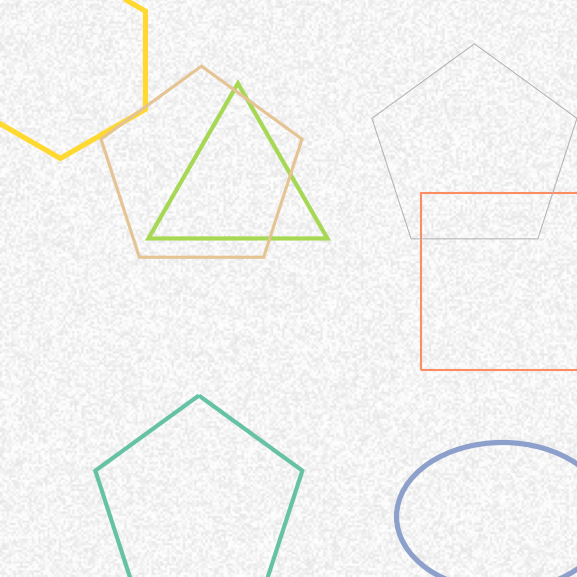[{"shape": "pentagon", "thickness": 2, "radius": 0.94, "center": [0.344, 0.126]}, {"shape": "square", "thickness": 1, "radius": 0.77, "center": [0.881, 0.512]}, {"shape": "oval", "thickness": 2.5, "radius": 0.92, "center": [0.87, 0.105]}, {"shape": "triangle", "thickness": 2, "radius": 0.89, "center": [0.412, 0.676]}, {"shape": "hexagon", "thickness": 2.5, "radius": 0.85, "center": [0.105, 0.895]}, {"shape": "pentagon", "thickness": 1.5, "radius": 0.91, "center": [0.349, 0.702]}, {"shape": "pentagon", "thickness": 0.5, "radius": 0.93, "center": [0.822, 0.737]}]